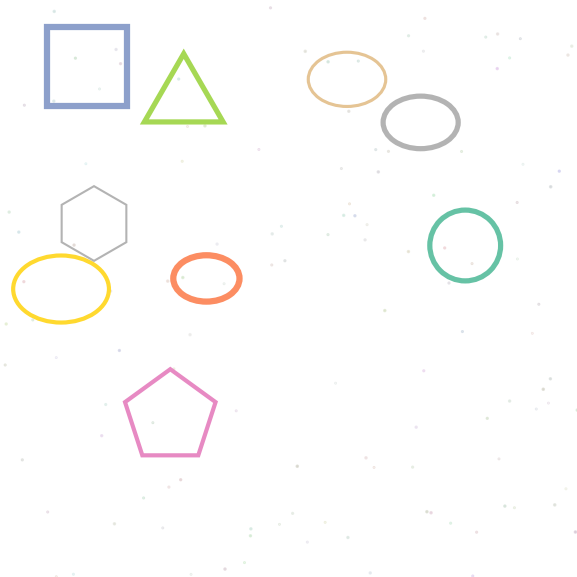[{"shape": "circle", "thickness": 2.5, "radius": 0.31, "center": [0.806, 0.574]}, {"shape": "oval", "thickness": 3, "radius": 0.29, "center": [0.357, 0.517]}, {"shape": "square", "thickness": 3, "radius": 0.34, "center": [0.151, 0.884]}, {"shape": "pentagon", "thickness": 2, "radius": 0.41, "center": [0.295, 0.277]}, {"shape": "triangle", "thickness": 2.5, "radius": 0.39, "center": [0.318, 0.827]}, {"shape": "oval", "thickness": 2, "radius": 0.41, "center": [0.106, 0.499]}, {"shape": "oval", "thickness": 1.5, "radius": 0.34, "center": [0.601, 0.862]}, {"shape": "oval", "thickness": 2.5, "radius": 0.33, "center": [0.728, 0.787]}, {"shape": "hexagon", "thickness": 1, "radius": 0.32, "center": [0.163, 0.612]}]